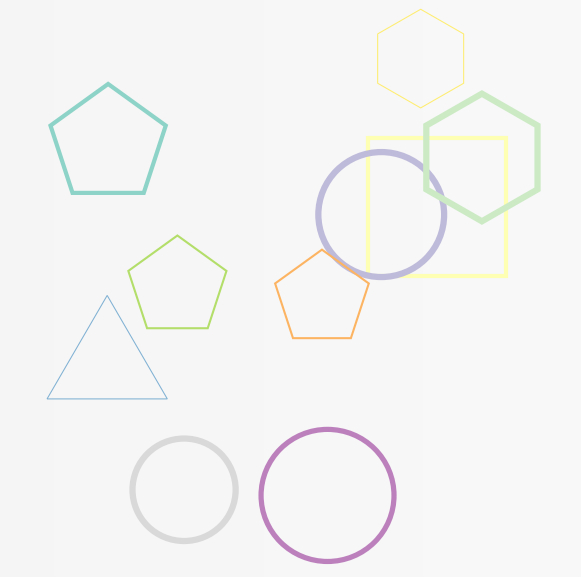[{"shape": "pentagon", "thickness": 2, "radius": 0.52, "center": [0.186, 0.749]}, {"shape": "square", "thickness": 2, "radius": 0.6, "center": [0.752, 0.641]}, {"shape": "circle", "thickness": 3, "radius": 0.54, "center": [0.656, 0.628]}, {"shape": "triangle", "thickness": 0.5, "radius": 0.6, "center": [0.184, 0.368]}, {"shape": "pentagon", "thickness": 1, "radius": 0.42, "center": [0.554, 0.482]}, {"shape": "pentagon", "thickness": 1, "radius": 0.44, "center": [0.305, 0.503]}, {"shape": "circle", "thickness": 3, "radius": 0.44, "center": [0.317, 0.151]}, {"shape": "circle", "thickness": 2.5, "radius": 0.57, "center": [0.564, 0.141]}, {"shape": "hexagon", "thickness": 3, "radius": 0.55, "center": [0.829, 0.726]}, {"shape": "hexagon", "thickness": 0.5, "radius": 0.43, "center": [0.724, 0.898]}]